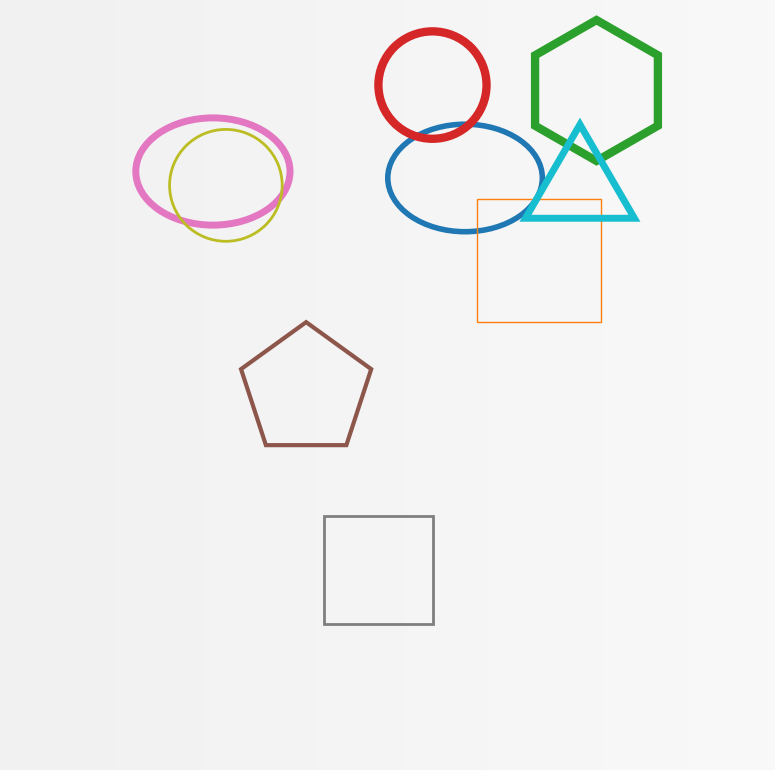[{"shape": "oval", "thickness": 2, "radius": 0.5, "center": [0.6, 0.769]}, {"shape": "square", "thickness": 0.5, "radius": 0.4, "center": [0.696, 0.661]}, {"shape": "hexagon", "thickness": 3, "radius": 0.46, "center": [0.77, 0.882]}, {"shape": "circle", "thickness": 3, "radius": 0.35, "center": [0.558, 0.89]}, {"shape": "pentagon", "thickness": 1.5, "radius": 0.44, "center": [0.395, 0.493]}, {"shape": "oval", "thickness": 2.5, "radius": 0.5, "center": [0.275, 0.777]}, {"shape": "square", "thickness": 1, "radius": 0.35, "center": [0.488, 0.26]}, {"shape": "circle", "thickness": 1, "radius": 0.36, "center": [0.291, 0.759]}, {"shape": "triangle", "thickness": 2.5, "radius": 0.41, "center": [0.748, 0.757]}]